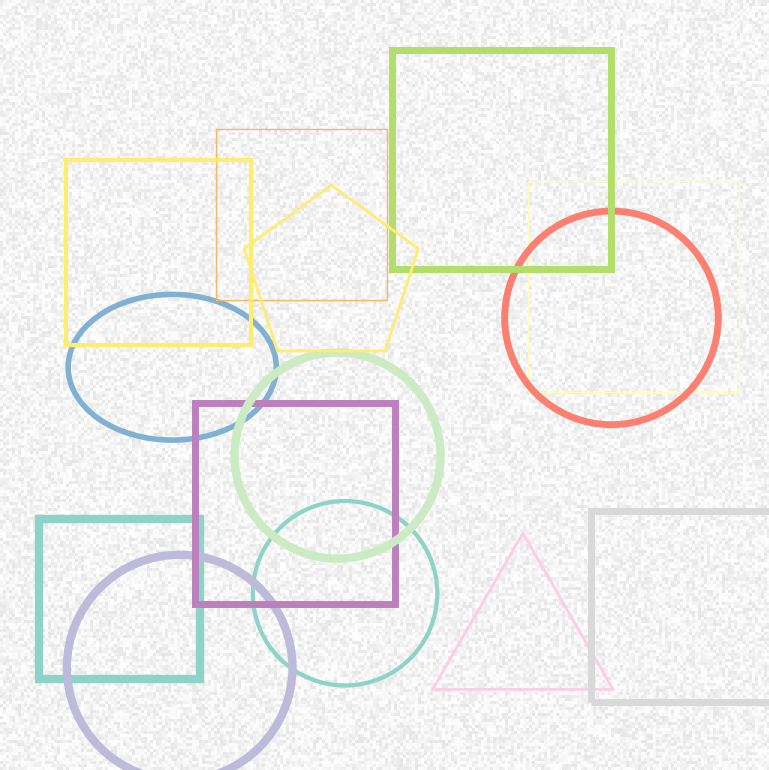[{"shape": "square", "thickness": 3, "radius": 0.52, "center": [0.155, 0.222]}, {"shape": "circle", "thickness": 1.5, "radius": 0.6, "center": [0.448, 0.23]}, {"shape": "square", "thickness": 0.5, "radius": 0.68, "center": [0.823, 0.628]}, {"shape": "circle", "thickness": 3, "radius": 0.73, "center": [0.233, 0.133]}, {"shape": "circle", "thickness": 2.5, "radius": 0.69, "center": [0.794, 0.587]}, {"shape": "oval", "thickness": 2, "radius": 0.68, "center": [0.224, 0.523]}, {"shape": "square", "thickness": 0.5, "radius": 0.56, "center": [0.391, 0.721]}, {"shape": "square", "thickness": 2.5, "radius": 0.71, "center": [0.651, 0.793]}, {"shape": "triangle", "thickness": 1, "radius": 0.68, "center": [0.679, 0.172]}, {"shape": "square", "thickness": 2.5, "radius": 0.62, "center": [0.891, 0.213]}, {"shape": "square", "thickness": 2.5, "radius": 0.65, "center": [0.383, 0.346]}, {"shape": "circle", "thickness": 3, "radius": 0.67, "center": [0.438, 0.408]}, {"shape": "pentagon", "thickness": 1, "radius": 0.59, "center": [0.43, 0.64]}, {"shape": "square", "thickness": 1.5, "radius": 0.6, "center": [0.205, 0.672]}]